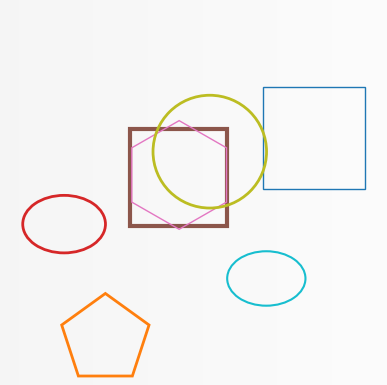[{"shape": "square", "thickness": 1, "radius": 0.66, "center": [0.811, 0.641]}, {"shape": "pentagon", "thickness": 2, "radius": 0.59, "center": [0.272, 0.119]}, {"shape": "oval", "thickness": 2, "radius": 0.53, "center": [0.165, 0.418]}, {"shape": "square", "thickness": 3, "radius": 0.63, "center": [0.461, 0.539]}, {"shape": "hexagon", "thickness": 1, "radius": 0.71, "center": [0.462, 0.546]}, {"shape": "circle", "thickness": 2, "radius": 0.73, "center": [0.541, 0.606]}, {"shape": "oval", "thickness": 1.5, "radius": 0.51, "center": [0.687, 0.277]}]